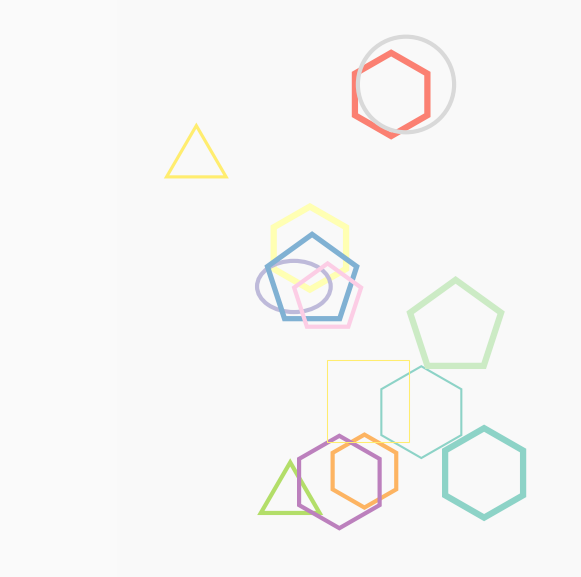[{"shape": "hexagon", "thickness": 3, "radius": 0.39, "center": [0.833, 0.18]}, {"shape": "hexagon", "thickness": 1, "radius": 0.4, "center": [0.725, 0.285]}, {"shape": "hexagon", "thickness": 3, "radius": 0.36, "center": [0.533, 0.57]}, {"shape": "oval", "thickness": 2, "radius": 0.32, "center": [0.506, 0.503]}, {"shape": "hexagon", "thickness": 3, "radius": 0.36, "center": [0.673, 0.836]}, {"shape": "pentagon", "thickness": 2.5, "radius": 0.4, "center": [0.537, 0.513]}, {"shape": "hexagon", "thickness": 2, "radius": 0.32, "center": [0.627, 0.183]}, {"shape": "triangle", "thickness": 2, "radius": 0.29, "center": [0.499, 0.14]}, {"shape": "pentagon", "thickness": 2, "radius": 0.3, "center": [0.564, 0.482]}, {"shape": "circle", "thickness": 2, "radius": 0.41, "center": [0.698, 0.853]}, {"shape": "hexagon", "thickness": 2, "radius": 0.4, "center": [0.584, 0.165]}, {"shape": "pentagon", "thickness": 3, "radius": 0.41, "center": [0.784, 0.432]}, {"shape": "triangle", "thickness": 1.5, "radius": 0.3, "center": [0.338, 0.722]}, {"shape": "square", "thickness": 0.5, "radius": 0.35, "center": [0.634, 0.304]}]